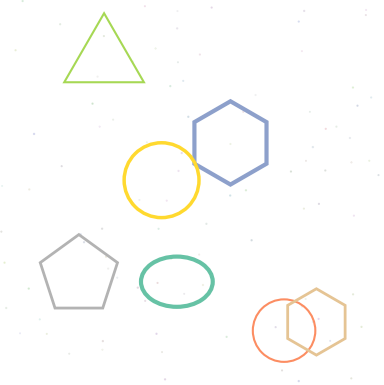[{"shape": "oval", "thickness": 3, "radius": 0.47, "center": [0.459, 0.268]}, {"shape": "circle", "thickness": 1.5, "radius": 0.41, "center": [0.738, 0.141]}, {"shape": "hexagon", "thickness": 3, "radius": 0.54, "center": [0.599, 0.629]}, {"shape": "triangle", "thickness": 1.5, "radius": 0.6, "center": [0.27, 0.846]}, {"shape": "circle", "thickness": 2.5, "radius": 0.49, "center": [0.42, 0.532]}, {"shape": "hexagon", "thickness": 2, "radius": 0.43, "center": [0.822, 0.164]}, {"shape": "pentagon", "thickness": 2, "radius": 0.53, "center": [0.205, 0.285]}]